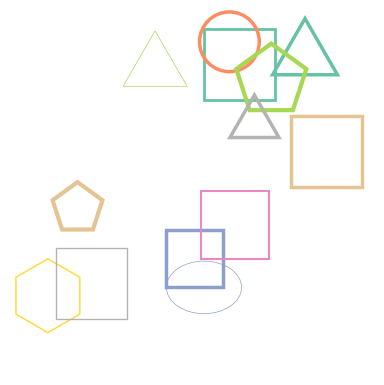[{"shape": "square", "thickness": 2, "radius": 0.46, "center": [0.622, 0.833]}, {"shape": "triangle", "thickness": 2.5, "radius": 0.49, "center": [0.792, 0.854]}, {"shape": "circle", "thickness": 2.5, "radius": 0.39, "center": [0.596, 0.891]}, {"shape": "square", "thickness": 2.5, "radius": 0.37, "center": [0.505, 0.33]}, {"shape": "oval", "thickness": 0.5, "radius": 0.49, "center": [0.53, 0.254]}, {"shape": "square", "thickness": 1.5, "radius": 0.44, "center": [0.611, 0.415]}, {"shape": "triangle", "thickness": 0.5, "radius": 0.48, "center": [0.403, 0.824]}, {"shape": "pentagon", "thickness": 3, "radius": 0.48, "center": [0.705, 0.791]}, {"shape": "hexagon", "thickness": 1, "radius": 0.48, "center": [0.124, 0.232]}, {"shape": "pentagon", "thickness": 3, "radius": 0.34, "center": [0.201, 0.459]}, {"shape": "square", "thickness": 2.5, "radius": 0.46, "center": [0.848, 0.606]}, {"shape": "square", "thickness": 1, "radius": 0.46, "center": [0.237, 0.264]}, {"shape": "triangle", "thickness": 2.5, "radius": 0.37, "center": [0.661, 0.68]}]